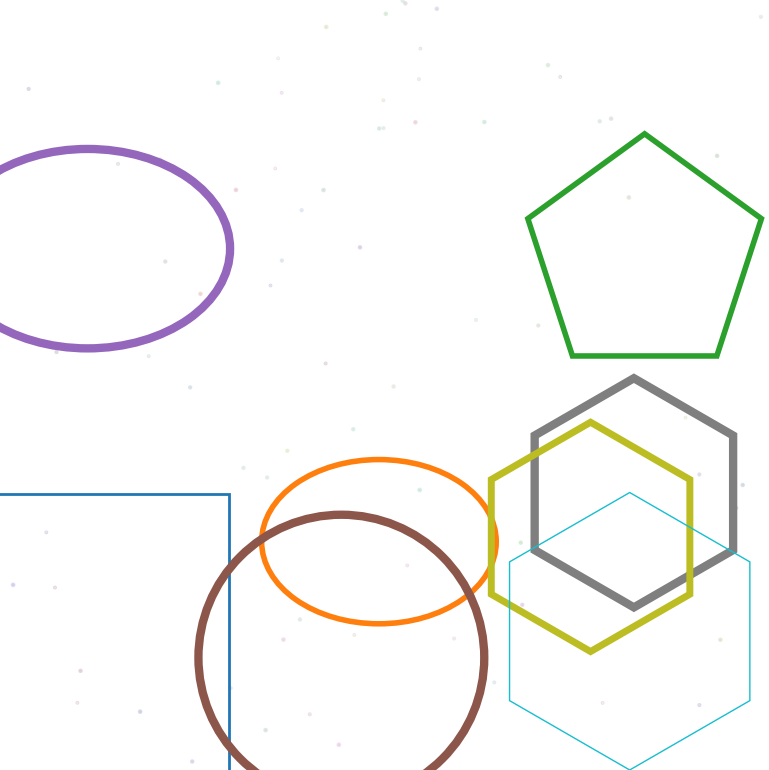[{"shape": "square", "thickness": 1, "radius": 0.92, "center": [0.114, 0.174]}, {"shape": "oval", "thickness": 2, "radius": 0.76, "center": [0.492, 0.297]}, {"shape": "pentagon", "thickness": 2, "radius": 0.8, "center": [0.837, 0.667]}, {"shape": "oval", "thickness": 3, "radius": 0.92, "center": [0.114, 0.677]}, {"shape": "circle", "thickness": 3, "radius": 0.93, "center": [0.443, 0.146]}, {"shape": "hexagon", "thickness": 3, "radius": 0.74, "center": [0.823, 0.36]}, {"shape": "hexagon", "thickness": 2.5, "radius": 0.74, "center": [0.767, 0.303]}, {"shape": "hexagon", "thickness": 0.5, "radius": 0.9, "center": [0.818, 0.18]}]